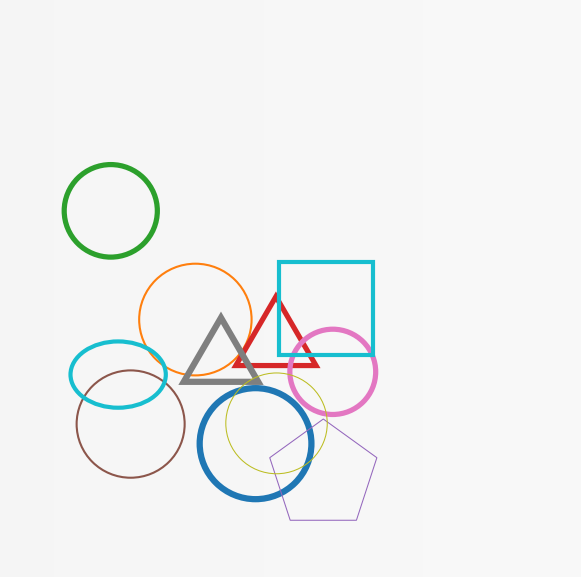[{"shape": "circle", "thickness": 3, "radius": 0.48, "center": [0.44, 0.231]}, {"shape": "circle", "thickness": 1, "radius": 0.48, "center": [0.336, 0.446]}, {"shape": "circle", "thickness": 2.5, "radius": 0.4, "center": [0.191, 0.634]}, {"shape": "triangle", "thickness": 2.5, "radius": 0.4, "center": [0.475, 0.406]}, {"shape": "pentagon", "thickness": 0.5, "radius": 0.48, "center": [0.556, 0.177]}, {"shape": "circle", "thickness": 1, "radius": 0.46, "center": [0.225, 0.265]}, {"shape": "circle", "thickness": 2.5, "radius": 0.37, "center": [0.573, 0.355]}, {"shape": "triangle", "thickness": 3, "radius": 0.37, "center": [0.38, 0.375]}, {"shape": "circle", "thickness": 0.5, "radius": 0.44, "center": [0.476, 0.266]}, {"shape": "oval", "thickness": 2, "radius": 0.41, "center": [0.203, 0.351]}, {"shape": "square", "thickness": 2, "radius": 0.4, "center": [0.561, 0.465]}]